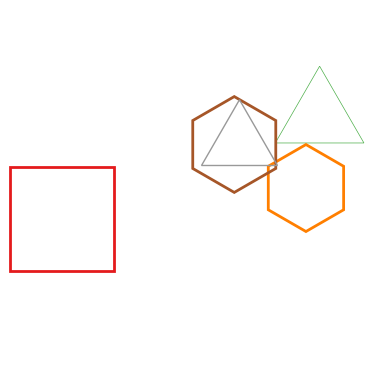[{"shape": "square", "thickness": 2, "radius": 0.67, "center": [0.161, 0.43]}, {"shape": "triangle", "thickness": 0.5, "radius": 0.66, "center": [0.83, 0.695]}, {"shape": "hexagon", "thickness": 2, "radius": 0.56, "center": [0.795, 0.512]}, {"shape": "hexagon", "thickness": 2, "radius": 0.62, "center": [0.608, 0.625]}, {"shape": "triangle", "thickness": 1, "radius": 0.57, "center": [0.622, 0.627]}]